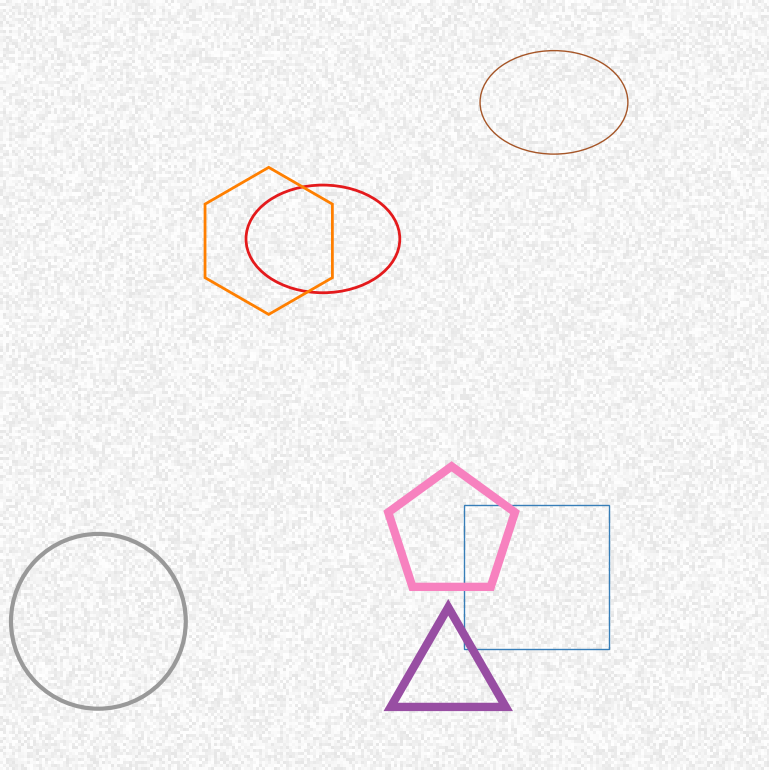[{"shape": "oval", "thickness": 1, "radius": 0.5, "center": [0.419, 0.69]}, {"shape": "square", "thickness": 0.5, "radius": 0.47, "center": [0.697, 0.251]}, {"shape": "triangle", "thickness": 3, "radius": 0.43, "center": [0.582, 0.125]}, {"shape": "hexagon", "thickness": 1, "radius": 0.48, "center": [0.349, 0.687]}, {"shape": "oval", "thickness": 0.5, "radius": 0.48, "center": [0.719, 0.867]}, {"shape": "pentagon", "thickness": 3, "radius": 0.43, "center": [0.587, 0.308]}, {"shape": "circle", "thickness": 1.5, "radius": 0.57, "center": [0.128, 0.193]}]